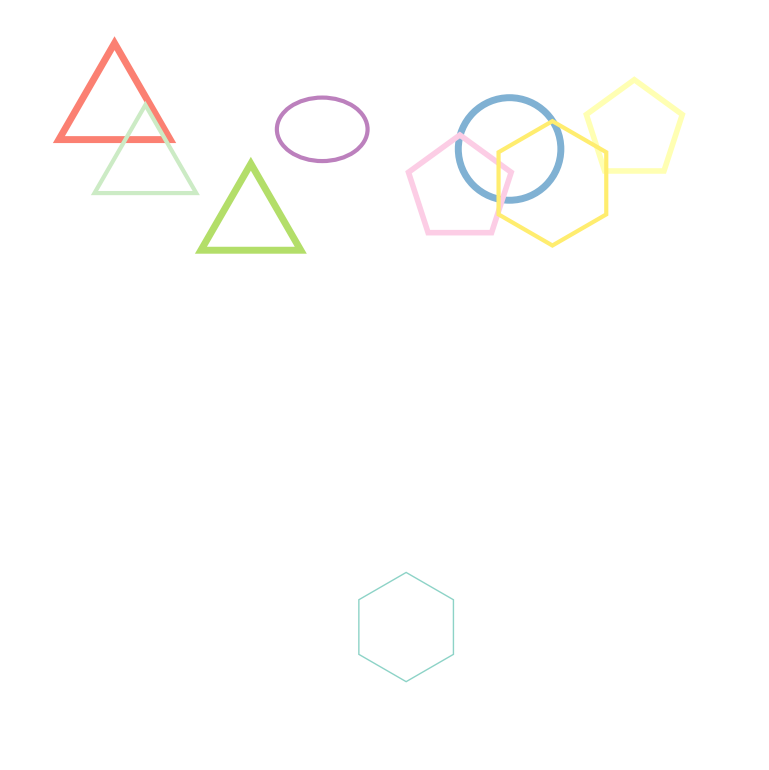[{"shape": "hexagon", "thickness": 0.5, "radius": 0.35, "center": [0.527, 0.186]}, {"shape": "pentagon", "thickness": 2, "radius": 0.33, "center": [0.824, 0.831]}, {"shape": "triangle", "thickness": 2.5, "radius": 0.42, "center": [0.149, 0.86]}, {"shape": "circle", "thickness": 2.5, "radius": 0.33, "center": [0.662, 0.807]}, {"shape": "triangle", "thickness": 2.5, "radius": 0.37, "center": [0.326, 0.712]}, {"shape": "pentagon", "thickness": 2, "radius": 0.35, "center": [0.597, 0.755]}, {"shape": "oval", "thickness": 1.5, "radius": 0.29, "center": [0.418, 0.832]}, {"shape": "triangle", "thickness": 1.5, "radius": 0.38, "center": [0.189, 0.787]}, {"shape": "hexagon", "thickness": 1.5, "radius": 0.4, "center": [0.717, 0.762]}]